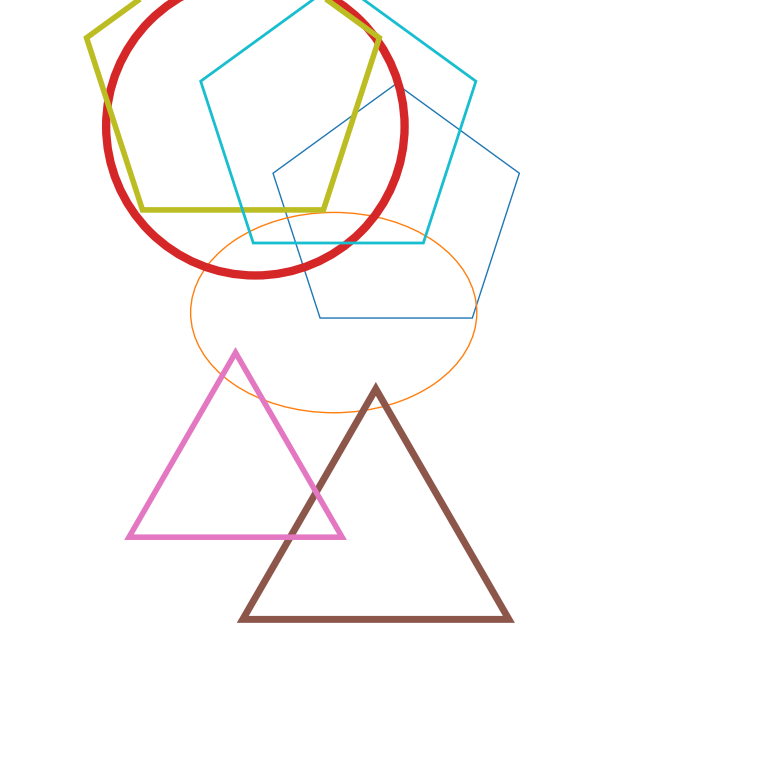[{"shape": "pentagon", "thickness": 0.5, "radius": 0.84, "center": [0.515, 0.723]}, {"shape": "oval", "thickness": 0.5, "radius": 0.93, "center": [0.433, 0.594]}, {"shape": "circle", "thickness": 3, "radius": 0.97, "center": [0.332, 0.836]}, {"shape": "triangle", "thickness": 2.5, "radius": 1.0, "center": [0.488, 0.295]}, {"shape": "triangle", "thickness": 2, "radius": 0.8, "center": [0.306, 0.382]}, {"shape": "pentagon", "thickness": 2, "radius": 1.0, "center": [0.303, 0.889]}, {"shape": "pentagon", "thickness": 1, "radius": 0.94, "center": [0.439, 0.836]}]